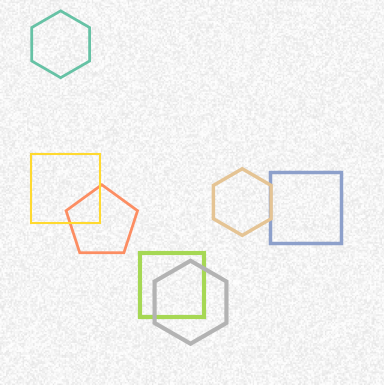[{"shape": "hexagon", "thickness": 2, "radius": 0.43, "center": [0.158, 0.885]}, {"shape": "pentagon", "thickness": 2, "radius": 0.49, "center": [0.264, 0.423]}, {"shape": "square", "thickness": 2.5, "radius": 0.46, "center": [0.793, 0.461]}, {"shape": "square", "thickness": 3, "radius": 0.42, "center": [0.446, 0.259]}, {"shape": "square", "thickness": 1.5, "radius": 0.44, "center": [0.17, 0.511]}, {"shape": "hexagon", "thickness": 2.5, "radius": 0.43, "center": [0.629, 0.475]}, {"shape": "hexagon", "thickness": 3, "radius": 0.54, "center": [0.495, 0.215]}]